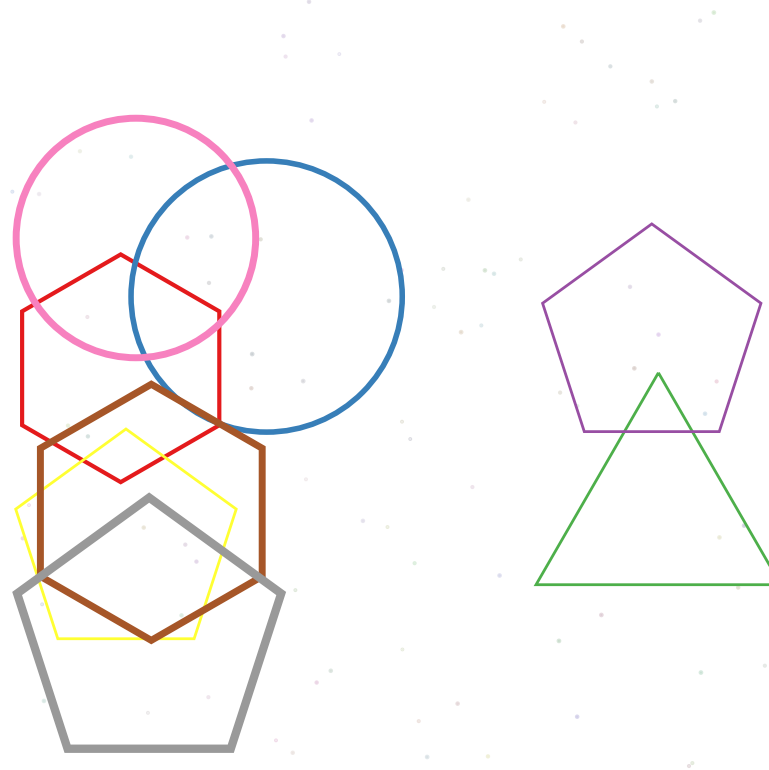[{"shape": "hexagon", "thickness": 1.5, "radius": 0.74, "center": [0.157, 0.522]}, {"shape": "circle", "thickness": 2, "radius": 0.88, "center": [0.346, 0.615]}, {"shape": "triangle", "thickness": 1, "radius": 0.92, "center": [0.855, 0.332]}, {"shape": "pentagon", "thickness": 1, "radius": 0.75, "center": [0.846, 0.56]}, {"shape": "pentagon", "thickness": 1, "radius": 0.75, "center": [0.164, 0.292]}, {"shape": "hexagon", "thickness": 2.5, "radius": 0.83, "center": [0.196, 0.335]}, {"shape": "circle", "thickness": 2.5, "radius": 0.78, "center": [0.177, 0.691]}, {"shape": "pentagon", "thickness": 3, "radius": 0.9, "center": [0.194, 0.173]}]